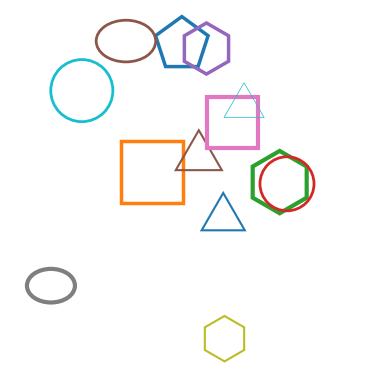[{"shape": "triangle", "thickness": 1.5, "radius": 0.32, "center": [0.58, 0.434]}, {"shape": "pentagon", "thickness": 2.5, "radius": 0.36, "center": [0.472, 0.885]}, {"shape": "square", "thickness": 2.5, "radius": 0.4, "center": [0.394, 0.553]}, {"shape": "hexagon", "thickness": 3, "radius": 0.4, "center": [0.726, 0.527]}, {"shape": "circle", "thickness": 2, "radius": 0.35, "center": [0.745, 0.523]}, {"shape": "hexagon", "thickness": 2.5, "radius": 0.33, "center": [0.536, 0.874]}, {"shape": "triangle", "thickness": 1.5, "radius": 0.35, "center": [0.516, 0.593]}, {"shape": "oval", "thickness": 2, "radius": 0.39, "center": [0.327, 0.893]}, {"shape": "square", "thickness": 3, "radius": 0.33, "center": [0.604, 0.682]}, {"shape": "oval", "thickness": 3, "radius": 0.31, "center": [0.132, 0.258]}, {"shape": "hexagon", "thickness": 1.5, "radius": 0.29, "center": [0.583, 0.12]}, {"shape": "triangle", "thickness": 0.5, "radius": 0.3, "center": [0.634, 0.725]}, {"shape": "circle", "thickness": 2, "radius": 0.4, "center": [0.213, 0.765]}]